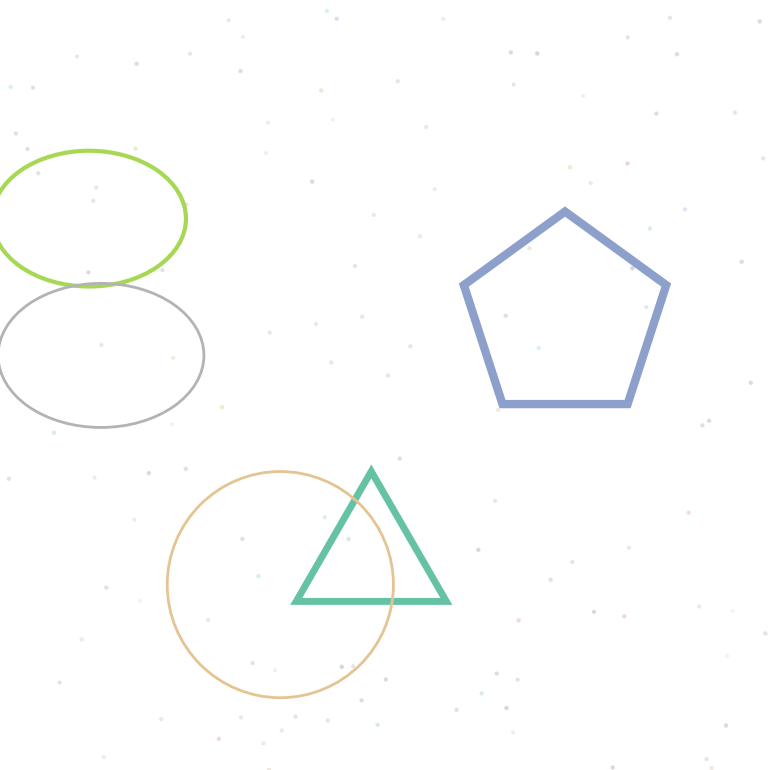[{"shape": "triangle", "thickness": 2.5, "radius": 0.56, "center": [0.482, 0.275]}, {"shape": "pentagon", "thickness": 3, "radius": 0.69, "center": [0.734, 0.587]}, {"shape": "oval", "thickness": 1.5, "radius": 0.63, "center": [0.116, 0.716]}, {"shape": "circle", "thickness": 1, "radius": 0.73, "center": [0.364, 0.241]}, {"shape": "oval", "thickness": 1, "radius": 0.67, "center": [0.131, 0.538]}]